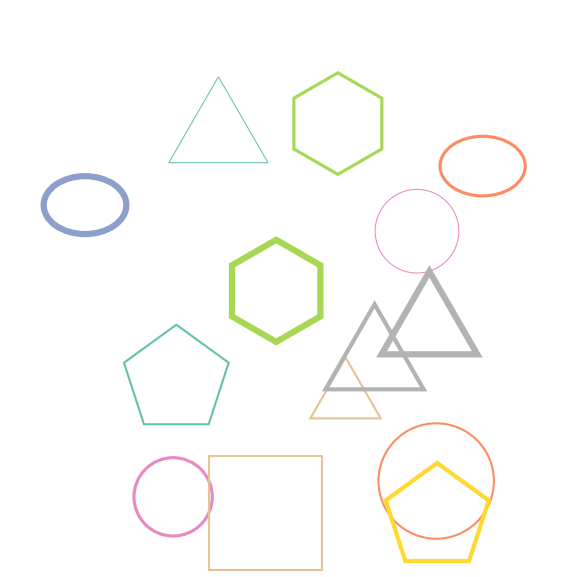[{"shape": "pentagon", "thickness": 1, "radius": 0.48, "center": [0.305, 0.342]}, {"shape": "triangle", "thickness": 0.5, "radius": 0.5, "center": [0.378, 0.767]}, {"shape": "circle", "thickness": 1, "radius": 0.5, "center": [0.755, 0.166]}, {"shape": "oval", "thickness": 1.5, "radius": 0.37, "center": [0.836, 0.712]}, {"shape": "oval", "thickness": 3, "radius": 0.36, "center": [0.147, 0.644]}, {"shape": "circle", "thickness": 0.5, "radius": 0.36, "center": [0.722, 0.599]}, {"shape": "circle", "thickness": 1.5, "radius": 0.34, "center": [0.3, 0.139]}, {"shape": "hexagon", "thickness": 1.5, "radius": 0.44, "center": [0.585, 0.785]}, {"shape": "hexagon", "thickness": 3, "radius": 0.44, "center": [0.478, 0.495]}, {"shape": "pentagon", "thickness": 2, "radius": 0.47, "center": [0.757, 0.104]}, {"shape": "square", "thickness": 1, "radius": 0.49, "center": [0.46, 0.111]}, {"shape": "triangle", "thickness": 1, "radius": 0.35, "center": [0.598, 0.31]}, {"shape": "triangle", "thickness": 3, "radius": 0.48, "center": [0.744, 0.433]}, {"shape": "triangle", "thickness": 2, "radius": 0.49, "center": [0.649, 0.374]}]